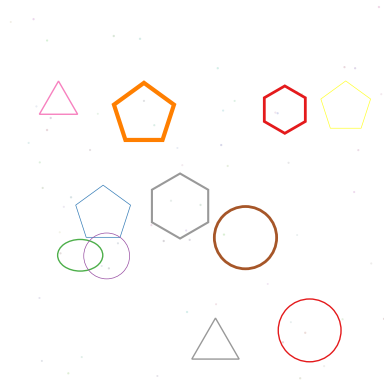[{"shape": "hexagon", "thickness": 2, "radius": 0.31, "center": [0.74, 0.715]}, {"shape": "circle", "thickness": 1, "radius": 0.41, "center": [0.804, 0.142]}, {"shape": "pentagon", "thickness": 0.5, "radius": 0.37, "center": [0.268, 0.444]}, {"shape": "oval", "thickness": 1, "radius": 0.29, "center": [0.208, 0.337]}, {"shape": "circle", "thickness": 0.5, "radius": 0.3, "center": [0.277, 0.335]}, {"shape": "pentagon", "thickness": 3, "radius": 0.41, "center": [0.374, 0.703]}, {"shape": "pentagon", "thickness": 0.5, "radius": 0.34, "center": [0.898, 0.722]}, {"shape": "circle", "thickness": 2, "radius": 0.4, "center": [0.638, 0.383]}, {"shape": "triangle", "thickness": 1, "radius": 0.29, "center": [0.152, 0.732]}, {"shape": "triangle", "thickness": 1, "radius": 0.35, "center": [0.56, 0.103]}, {"shape": "hexagon", "thickness": 1.5, "radius": 0.42, "center": [0.468, 0.465]}]